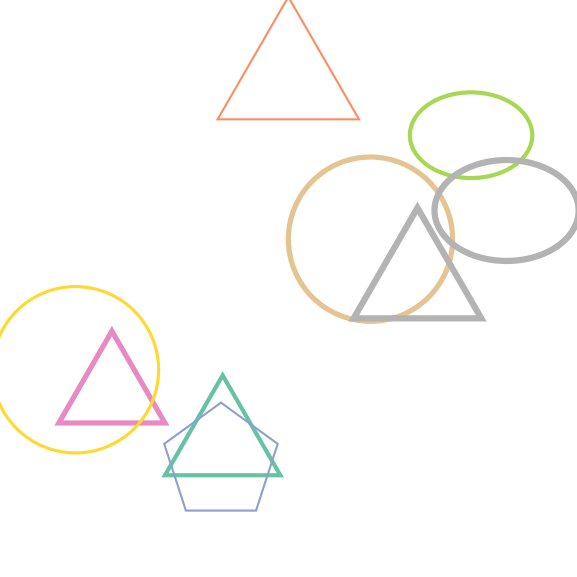[{"shape": "triangle", "thickness": 2, "radius": 0.58, "center": [0.386, 0.234]}, {"shape": "triangle", "thickness": 1, "radius": 0.71, "center": [0.499, 0.863]}, {"shape": "pentagon", "thickness": 1, "radius": 0.52, "center": [0.383, 0.199]}, {"shape": "triangle", "thickness": 2.5, "radius": 0.53, "center": [0.194, 0.32]}, {"shape": "oval", "thickness": 2, "radius": 0.53, "center": [0.816, 0.765]}, {"shape": "circle", "thickness": 1.5, "radius": 0.72, "center": [0.131, 0.359]}, {"shape": "circle", "thickness": 2.5, "radius": 0.71, "center": [0.642, 0.585]}, {"shape": "triangle", "thickness": 3, "radius": 0.64, "center": [0.723, 0.512]}, {"shape": "oval", "thickness": 3, "radius": 0.62, "center": [0.877, 0.635]}]